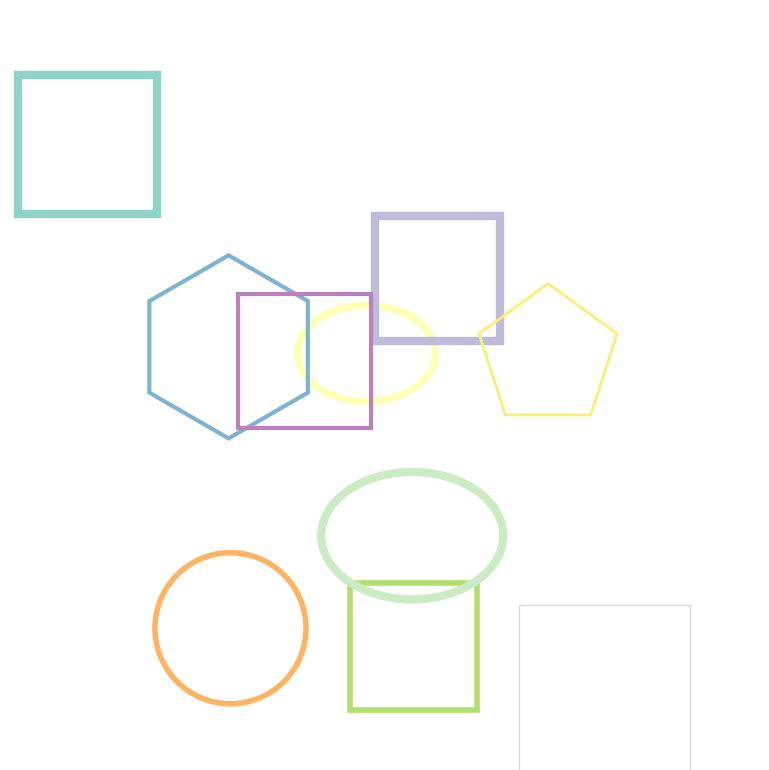[{"shape": "square", "thickness": 3, "radius": 0.45, "center": [0.114, 0.812]}, {"shape": "oval", "thickness": 2.5, "radius": 0.45, "center": [0.476, 0.541]}, {"shape": "square", "thickness": 3, "radius": 0.41, "center": [0.568, 0.638]}, {"shape": "hexagon", "thickness": 1.5, "radius": 0.59, "center": [0.297, 0.55]}, {"shape": "circle", "thickness": 2, "radius": 0.49, "center": [0.299, 0.184]}, {"shape": "square", "thickness": 2, "radius": 0.41, "center": [0.537, 0.161]}, {"shape": "square", "thickness": 0.5, "radius": 0.55, "center": [0.785, 0.103]}, {"shape": "square", "thickness": 1.5, "radius": 0.43, "center": [0.395, 0.531]}, {"shape": "oval", "thickness": 3, "radius": 0.59, "center": [0.535, 0.304]}, {"shape": "pentagon", "thickness": 1, "radius": 0.47, "center": [0.712, 0.537]}]